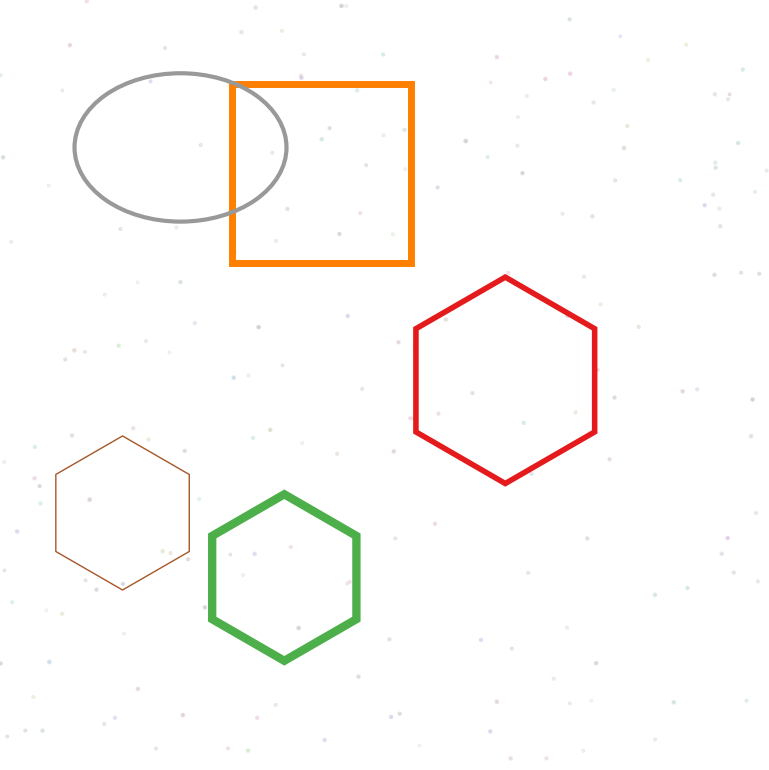[{"shape": "hexagon", "thickness": 2, "radius": 0.67, "center": [0.656, 0.506]}, {"shape": "hexagon", "thickness": 3, "radius": 0.54, "center": [0.369, 0.25]}, {"shape": "square", "thickness": 2.5, "radius": 0.58, "center": [0.418, 0.775]}, {"shape": "hexagon", "thickness": 0.5, "radius": 0.5, "center": [0.159, 0.334]}, {"shape": "oval", "thickness": 1.5, "radius": 0.69, "center": [0.234, 0.809]}]